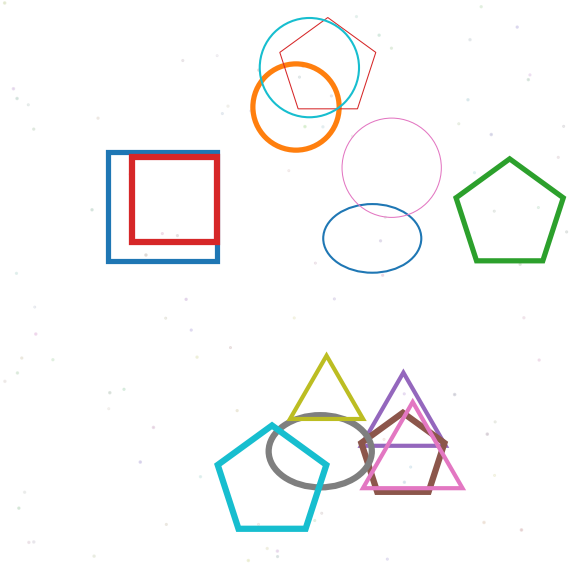[{"shape": "oval", "thickness": 1, "radius": 0.42, "center": [0.645, 0.586]}, {"shape": "square", "thickness": 2.5, "radius": 0.47, "center": [0.281, 0.642]}, {"shape": "circle", "thickness": 2.5, "radius": 0.37, "center": [0.513, 0.814]}, {"shape": "pentagon", "thickness": 2.5, "radius": 0.49, "center": [0.883, 0.626]}, {"shape": "square", "thickness": 3, "radius": 0.37, "center": [0.302, 0.654]}, {"shape": "pentagon", "thickness": 0.5, "radius": 0.44, "center": [0.568, 0.881]}, {"shape": "triangle", "thickness": 2, "radius": 0.42, "center": [0.698, 0.269]}, {"shape": "pentagon", "thickness": 3, "radius": 0.38, "center": [0.698, 0.209]}, {"shape": "triangle", "thickness": 2, "radius": 0.5, "center": [0.715, 0.204]}, {"shape": "circle", "thickness": 0.5, "radius": 0.43, "center": [0.678, 0.709]}, {"shape": "oval", "thickness": 3, "radius": 0.45, "center": [0.555, 0.218]}, {"shape": "triangle", "thickness": 2, "radius": 0.37, "center": [0.565, 0.31]}, {"shape": "circle", "thickness": 1, "radius": 0.43, "center": [0.536, 0.882]}, {"shape": "pentagon", "thickness": 3, "radius": 0.49, "center": [0.471, 0.164]}]